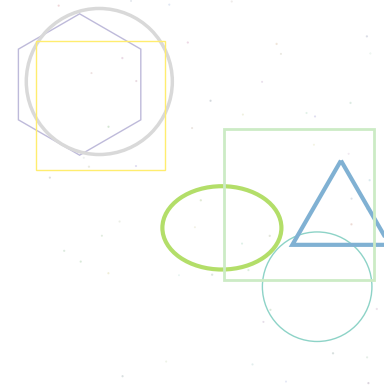[{"shape": "circle", "thickness": 1, "radius": 0.71, "center": [0.824, 0.255]}, {"shape": "hexagon", "thickness": 1, "radius": 0.92, "center": [0.207, 0.781]}, {"shape": "triangle", "thickness": 3, "radius": 0.73, "center": [0.886, 0.437]}, {"shape": "oval", "thickness": 3, "radius": 0.77, "center": [0.576, 0.408]}, {"shape": "circle", "thickness": 2.5, "radius": 0.95, "center": [0.258, 0.788]}, {"shape": "square", "thickness": 2, "radius": 0.98, "center": [0.776, 0.469]}, {"shape": "square", "thickness": 1, "radius": 0.84, "center": [0.26, 0.727]}]